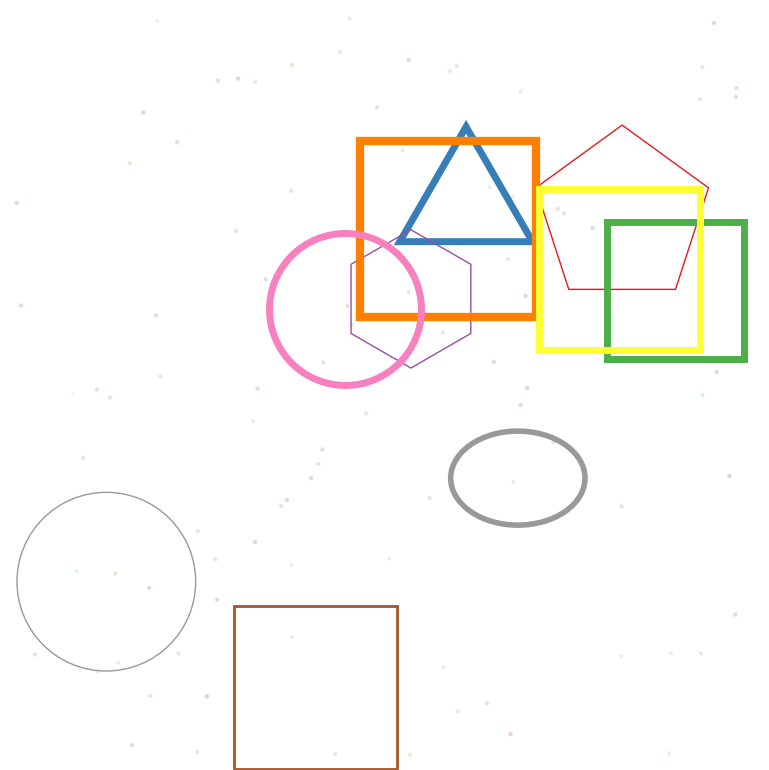[{"shape": "pentagon", "thickness": 0.5, "radius": 0.59, "center": [0.808, 0.72]}, {"shape": "triangle", "thickness": 2.5, "radius": 0.5, "center": [0.605, 0.736]}, {"shape": "square", "thickness": 2.5, "radius": 0.44, "center": [0.877, 0.623]}, {"shape": "hexagon", "thickness": 0.5, "radius": 0.45, "center": [0.534, 0.612]}, {"shape": "square", "thickness": 3, "radius": 0.57, "center": [0.582, 0.703]}, {"shape": "square", "thickness": 2.5, "radius": 0.52, "center": [0.805, 0.65]}, {"shape": "square", "thickness": 1, "radius": 0.53, "center": [0.41, 0.107]}, {"shape": "circle", "thickness": 2.5, "radius": 0.49, "center": [0.449, 0.598]}, {"shape": "circle", "thickness": 0.5, "radius": 0.58, "center": [0.138, 0.245]}, {"shape": "oval", "thickness": 2, "radius": 0.44, "center": [0.673, 0.379]}]